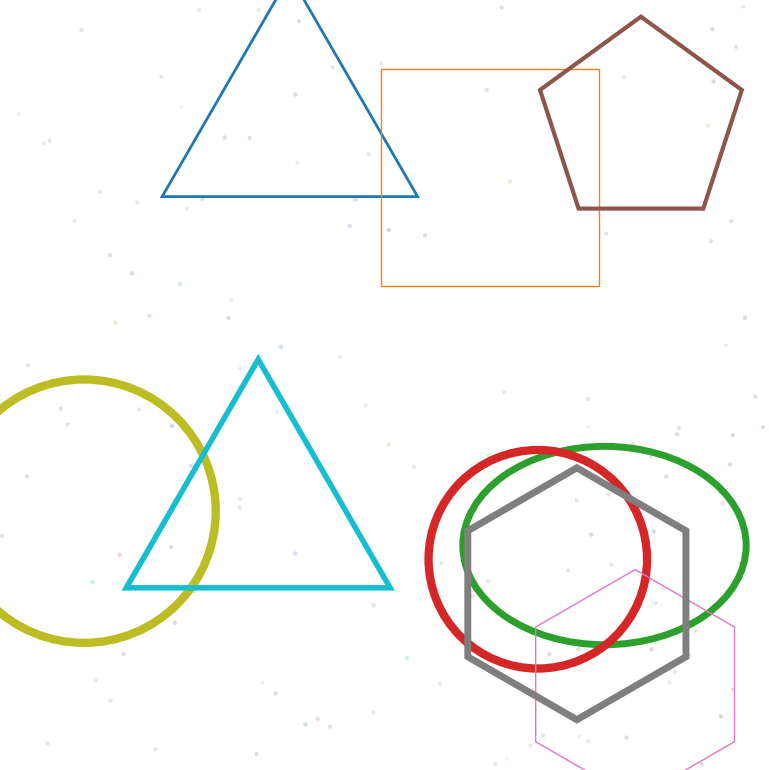[{"shape": "triangle", "thickness": 1, "radius": 0.96, "center": [0.376, 0.84]}, {"shape": "square", "thickness": 0.5, "radius": 0.71, "center": [0.636, 0.77]}, {"shape": "oval", "thickness": 2.5, "radius": 0.92, "center": [0.785, 0.292]}, {"shape": "circle", "thickness": 3, "radius": 0.71, "center": [0.698, 0.274]}, {"shape": "pentagon", "thickness": 1.5, "radius": 0.69, "center": [0.832, 0.841]}, {"shape": "hexagon", "thickness": 0.5, "radius": 0.75, "center": [0.825, 0.111]}, {"shape": "hexagon", "thickness": 2.5, "radius": 0.82, "center": [0.749, 0.229]}, {"shape": "circle", "thickness": 3, "radius": 0.86, "center": [0.109, 0.336]}, {"shape": "triangle", "thickness": 2, "radius": 0.99, "center": [0.335, 0.336]}]